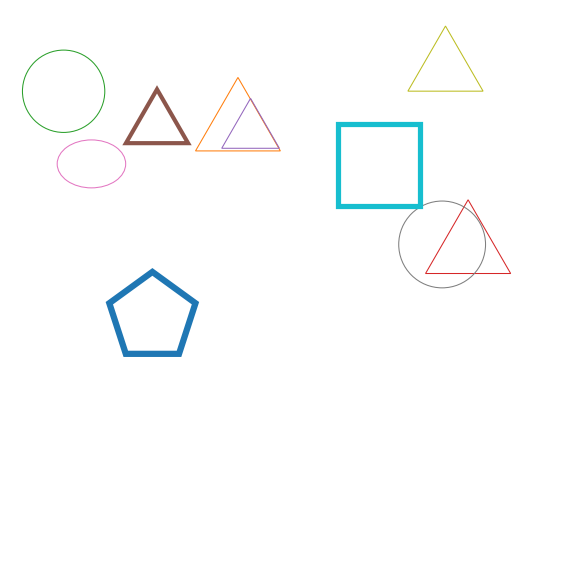[{"shape": "pentagon", "thickness": 3, "radius": 0.39, "center": [0.264, 0.45]}, {"shape": "triangle", "thickness": 0.5, "radius": 0.42, "center": [0.412, 0.78]}, {"shape": "circle", "thickness": 0.5, "radius": 0.36, "center": [0.11, 0.841]}, {"shape": "triangle", "thickness": 0.5, "radius": 0.43, "center": [0.811, 0.568]}, {"shape": "triangle", "thickness": 0.5, "radius": 0.29, "center": [0.434, 0.771]}, {"shape": "triangle", "thickness": 2, "radius": 0.31, "center": [0.272, 0.782]}, {"shape": "oval", "thickness": 0.5, "radius": 0.3, "center": [0.158, 0.715]}, {"shape": "circle", "thickness": 0.5, "radius": 0.38, "center": [0.766, 0.576]}, {"shape": "triangle", "thickness": 0.5, "radius": 0.38, "center": [0.771, 0.879]}, {"shape": "square", "thickness": 2.5, "radius": 0.35, "center": [0.657, 0.713]}]